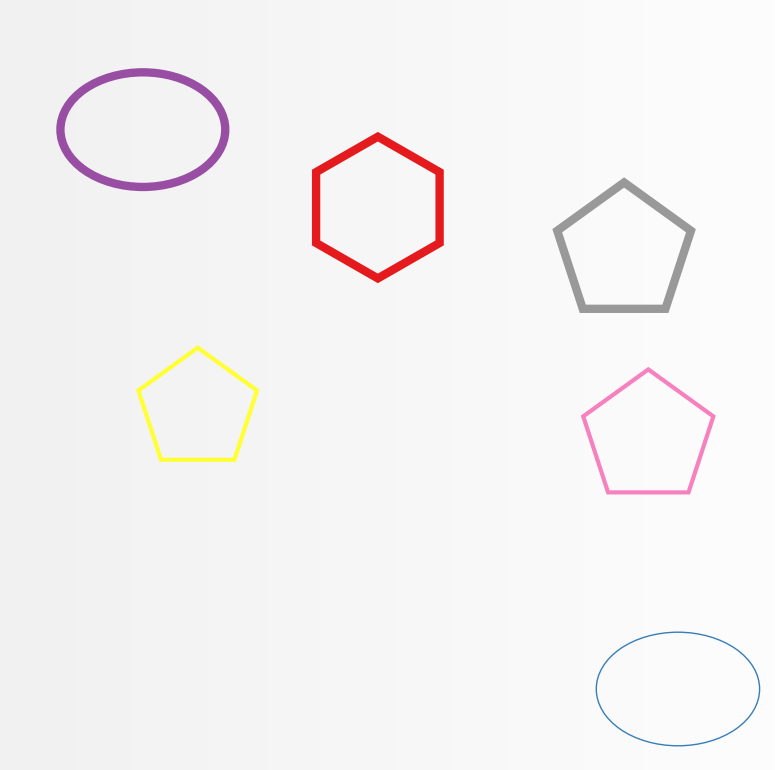[{"shape": "hexagon", "thickness": 3, "radius": 0.46, "center": [0.488, 0.73]}, {"shape": "oval", "thickness": 0.5, "radius": 0.53, "center": [0.875, 0.105]}, {"shape": "oval", "thickness": 3, "radius": 0.53, "center": [0.184, 0.832]}, {"shape": "pentagon", "thickness": 1.5, "radius": 0.4, "center": [0.255, 0.468]}, {"shape": "pentagon", "thickness": 1.5, "radius": 0.44, "center": [0.837, 0.432]}, {"shape": "pentagon", "thickness": 3, "radius": 0.45, "center": [0.805, 0.672]}]